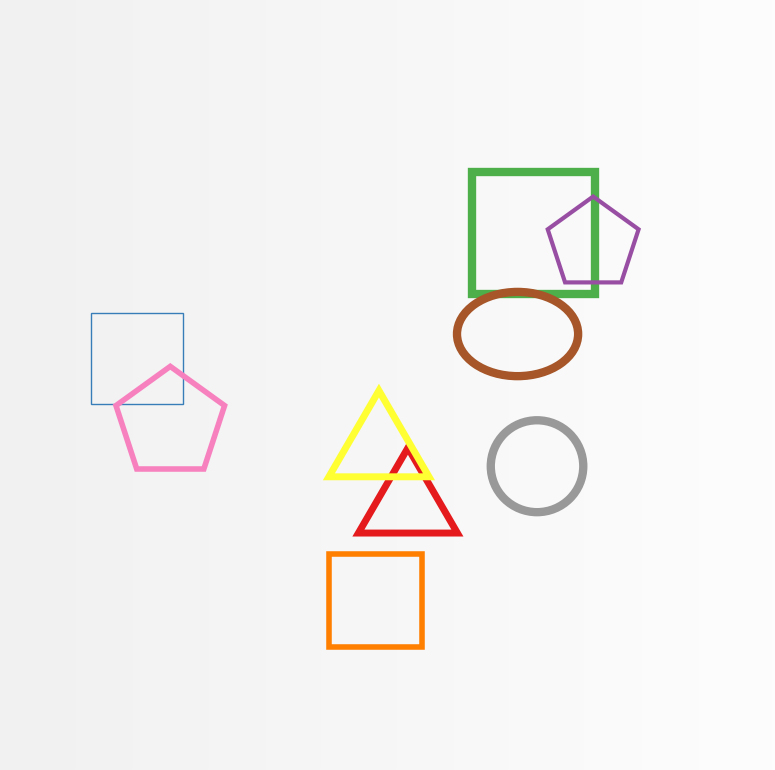[{"shape": "triangle", "thickness": 2.5, "radius": 0.37, "center": [0.526, 0.345]}, {"shape": "square", "thickness": 0.5, "radius": 0.3, "center": [0.176, 0.535]}, {"shape": "square", "thickness": 3, "radius": 0.4, "center": [0.688, 0.697]}, {"shape": "pentagon", "thickness": 1.5, "radius": 0.31, "center": [0.765, 0.683]}, {"shape": "square", "thickness": 2, "radius": 0.3, "center": [0.485, 0.22]}, {"shape": "triangle", "thickness": 2.5, "radius": 0.37, "center": [0.489, 0.418]}, {"shape": "oval", "thickness": 3, "radius": 0.39, "center": [0.668, 0.566]}, {"shape": "pentagon", "thickness": 2, "radius": 0.37, "center": [0.22, 0.451]}, {"shape": "circle", "thickness": 3, "radius": 0.3, "center": [0.693, 0.395]}]